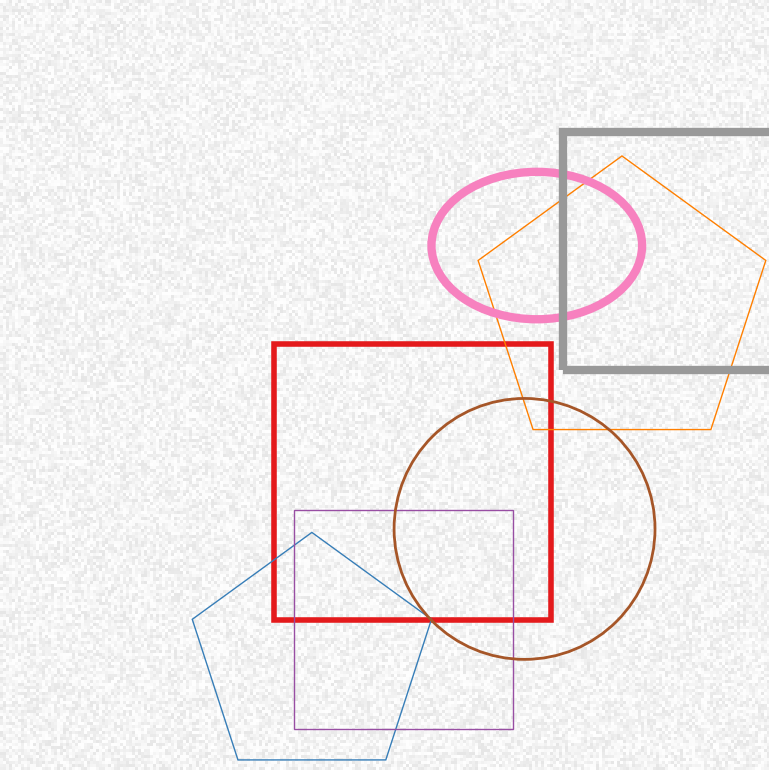[{"shape": "square", "thickness": 2, "radius": 0.9, "center": [0.536, 0.374]}, {"shape": "pentagon", "thickness": 0.5, "radius": 0.82, "center": [0.405, 0.145]}, {"shape": "square", "thickness": 0.5, "radius": 0.71, "center": [0.524, 0.195]}, {"shape": "pentagon", "thickness": 0.5, "radius": 0.98, "center": [0.808, 0.601]}, {"shape": "circle", "thickness": 1, "radius": 0.85, "center": [0.681, 0.313]}, {"shape": "oval", "thickness": 3, "radius": 0.68, "center": [0.697, 0.681]}, {"shape": "square", "thickness": 3, "radius": 0.77, "center": [0.885, 0.674]}]